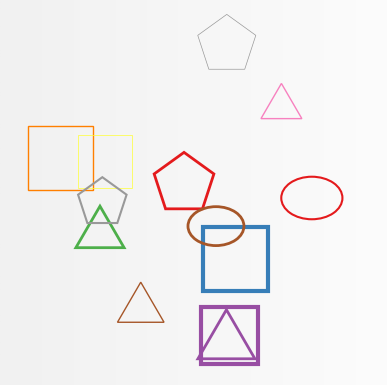[{"shape": "pentagon", "thickness": 2, "radius": 0.41, "center": [0.475, 0.523]}, {"shape": "oval", "thickness": 1.5, "radius": 0.39, "center": [0.805, 0.486]}, {"shape": "square", "thickness": 3, "radius": 0.42, "center": [0.607, 0.327]}, {"shape": "triangle", "thickness": 2, "radius": 0.36, "center": [0.258, 0.393]}, {"shape": "square", "thickness": 3, "radius": 0.37, "center": [0.592, 0.127]}, {"shape": "triangle", "thickness": 2, "radius": 0.42, "center": [0.584, 0.111]}, {"shape": "square", "thickness": 1, "radius": 0.42, "center": [0.156, 0.59]}, {"shape": "square", "thickness": 0.5, "radius": 0.34, "center": [0.271, 0.58]}, {"shape": "oval", "thickness": 2, "radius": 0.36, "center": [0.557, 0.413]}, {"shape": "triangle", "thickness": 1, "radius": 0.35, "center": [0.363, 0.198]}, {"shape": "triangle", "thickness": 1, "radius": 0.3, "center": [0.726, 0.722]}, {"shape": "pentagon", "thickness": 1.5, "radius": 0.33, "center": [0.264, 0.474]}, {"shape": "pentagon", "thickness": 0.5, "radius": 0.39, "center": [0.585, 0.884]}]